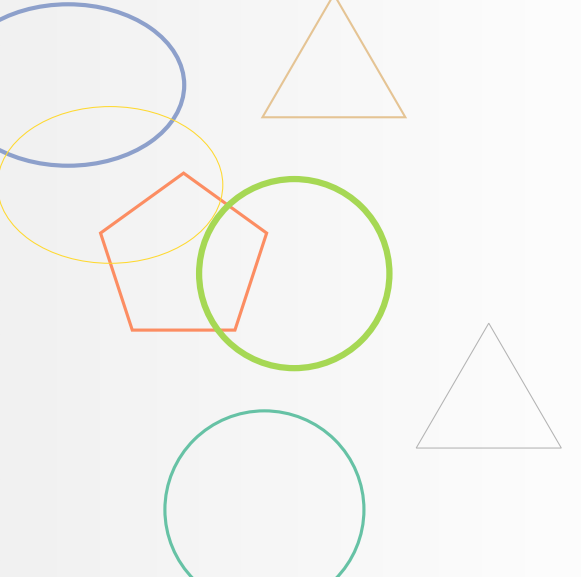[{"shape": "circle", "thickness": 1.5, "radius": 0.86, "center": [0.455, 0.116]}, {"shape": "pentagon", "thickness": 1.5, "radius": 0.75, "center": [0.316, 0.549]}, {"shape": "oval", "thickness": 2, "radius": 1.0, "center": [0.117, 0.852]}, {"shape": "circle", "thickness": 3, "radius": 0.82, "center": [0.506, 0.525]}, {"shape": "oval", "thickness": 0.5, "radius": 0.97, "center": [0.189, 0.679]}, {"shape": "triangle", "thickness": 1, "radius": 0.71, "center": [0.574, 0.867]}, {"shape": "triangle", "thickness": 0.5, "radius": 0.72, "center": [0.841, 0.295]}]